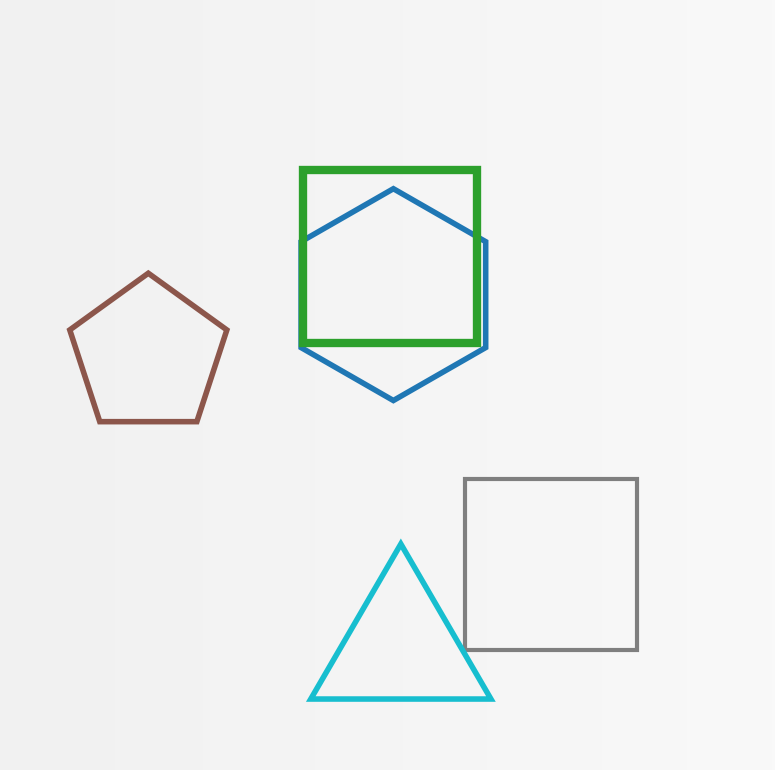[{"shape": "hexagon", "thickness": 2, "radius": 0.69, "center": [0.508, 0.617]}, {"shape": "square", "thickness": 3, "radius": 0.56, "center": [0.503, 0.667]}, {"shape": "pentagon", "thickness": 2, "radius": 0.53, "center": [0.191, 0.539]}, {"shape": "square", "thickness": 1.5, "radius": 0.56, "center": [0.711, 0.267]}, {"shape": "triangle", "thickness": 2, "radius": 0.67, "center": [0.517, 0.159]}]